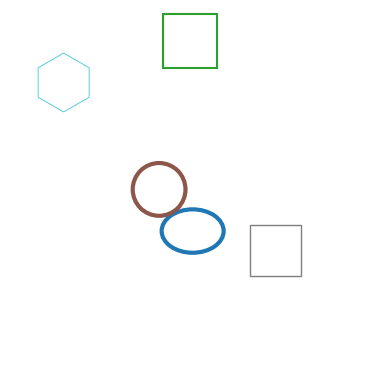[{"shape": "oval", "thickness": 3, "radius": 0.4, "center": [0.5, 0.4]}, {"shape": "square", "thickness": 1.5, "radius": 0.35, "center": [0.493, 0.894]}, {"shape": "circle", "thickness": 3, "radius": 0.34, "center": [0.413, 0.508]}, {"shape": "square", "thickness": 1, "radius": 0.34, "center": [0.715, 0.349]}, {"shape": "hexagon", "thickness": 0.5, "radius": 0.38, "center": [0.165, 0.786]}]